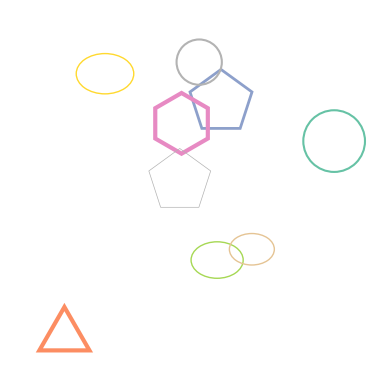[{"shape": "circle", "thickness": 1.5, "radius": 0.4, "center": [0.868, 0.634]}, {"shape": "triangle", "thickness": 3, "radius": 0.38, "center": [0.167, 0.127]}, {"shape": "pentagon", "thickness": 2, "radius": 0.42, "center": [0.574, 0.735]}, {"shape": "hexagon", "thickness": 3, "radius": 0.39, "center": [0.472, 0.68]}, {"shape": "oval", "thickness": 1, "radius": 0.34, "center": [0.564, 0.325]}, {"shape": "oval", "thickness": 1, "radius": 0.37, "center": [0.273, 0.809]}, {"shape": "oval", "thickness": 1, "radius": 0.29, "center": [0.654, 0.353]}, {"shape": "circle", "thickness": 1.5, "radius": 0.29, "center": [0.517, 0.839]}, {"shape": "pentagon", "thickness": 0.5, "radius": 0.42, "center": [0.467, 0.53]}]